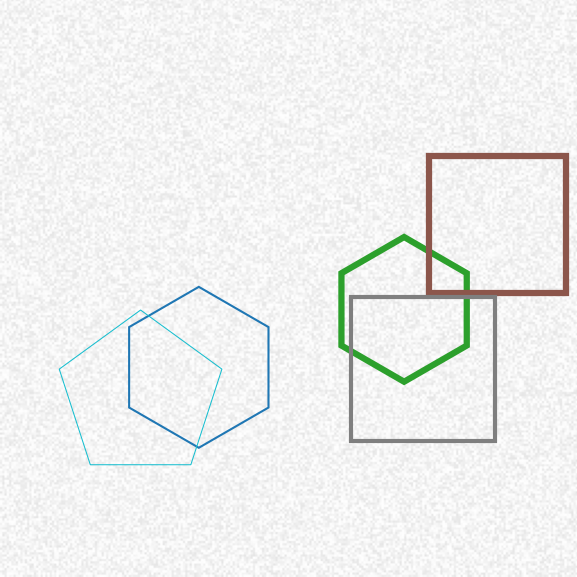[{"shape": "hexagon", "thickness": 1, "radius": 0.7, "center": [0.344, 0.363]}, {"shape": "hexagon", "thickness": 3, "radius": 0.63, "center": [0.7, 0.463]}, {"shape": "square", "thickness": 3, "radius": 0.59, "center": [0.861, 0.61]}, {"shape": "square", "thickness": 2, "radius": 0.62, "center": [0.732, 0.361]}, {"shape": "pentagon", "thickness": 0.5, "radius": 0.74, "center": [0.243, 0.314]}]